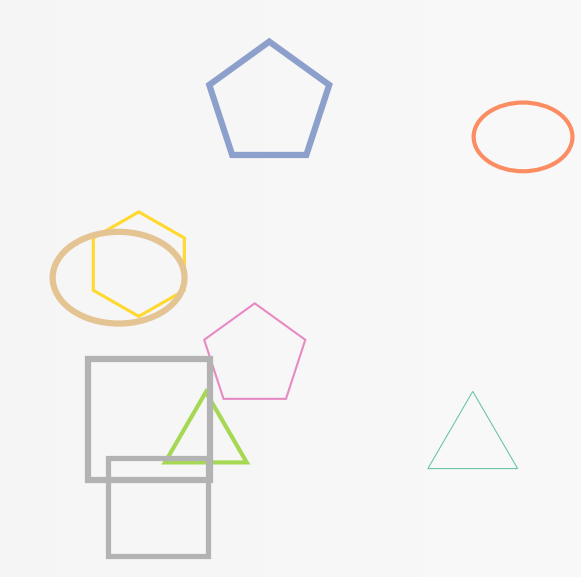[{"shape": "triangle", "thickness": 0.5, "radius": 0.45, "center": [0.813, 0.232]}, {"shape": "oval", "thickness": 2, "radius": 0.42, "center": [0.9, 0.762]}, {"shape": "pentagon", "thickness": 3, "radius": 0.54, "center": [0.463, 0.819]}, {"shape": "pentagon", "thickness": 1, "radius": 0.46, "center": [0.438, 0.382]}, {"shape": "triangle", "thickness": 2, "radius": 0.41, "center": [0.354, 0.239]}, {"shape": "hexagon", "thickness": 1.5, "radius": 0.45, "center": [0.239, 0.542]}, {"shape": "oval", "thickness": 3, "radius": 0.57, "center": [0.204, 0.518]}, {"shape": "square", "thickness": 2.5, "radius": 0.43, "center": [0.271, 0.121]}, {"shape": "square", "thickness": 3, "radius": 0.52, "center": [0.256, 0.272]}]